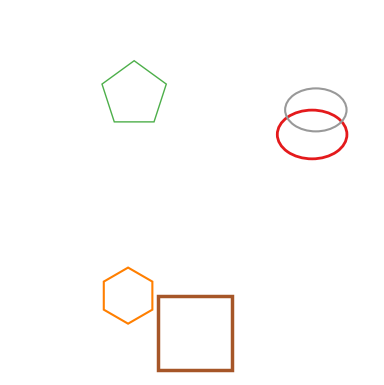[{"shape": "oval", "thickness": 2, "radius": 0.45, "center": [0.811, 0.651]}, {"shape": "pentagon", "thickness": 1, "radius": 0.44, "center": [0.348, 0.754]}, {"shape": "hexagon", "thickness": 1.5, "radius": 0.36, "center": [0.333, 0.232]}, {"shape": "square", "thickness": 2.5, "radius": 0.48, "center": [0.506, 0.135]}, {"shape": "oval", "thickness": 1.5, "radius": 0.4, "center": [0.82, 0.715]}]